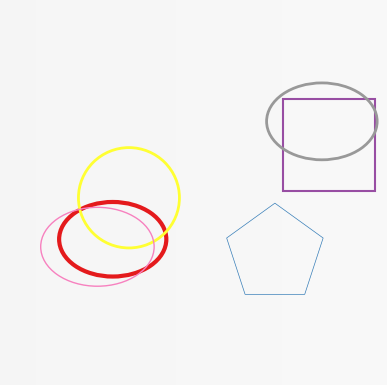[{"shape": "oval", "thickness": 3, "radius": 0.69, "center": [0.291, 0.379]}, {"shape": "pentagon", "thickness": 0.5, "radius": 0.65, "center": [0.709, 0.341]}, {"shape": "square", "thickness": 1.5, "radius": 0.59, "center": [0.848, 0.623]}, {"shape": "circle", "thickness": 2, "radius": 0.65, "center": [0.333, 0.486]}, {"shape": "oval", "thickness": 1, "radius": 0.73, "center": [0.251, 0.359]}, {"shape": "oval", "thickness": 2, "radius": 0.71, "center": [0.831, 0.685]}]